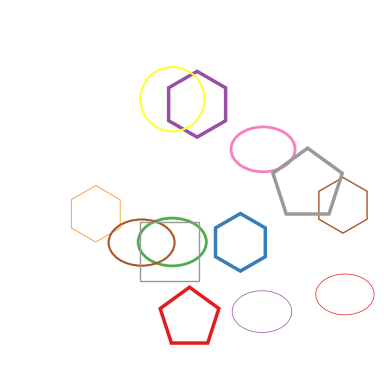[{"shape": "oval", "thickness": 0.5, "radius": 0.38, "center": [0.896, 0.235]}, {"shape": "pentagon", "thickness": 2.5, "radius": 0.4, "center": [0.492, 0.174]}, {"shape": "hexagon", "thickness": 2.5, "radius": 0.37, "center": [0.624, 0.371]}, {"shape": "oval", "thickness": 2, "radius": 0.44, "center": [0.447, 0.371]}, {"shape": "oval", "thickness": 0.5, "radius": 0.39, "center": [0.68, 0.191]}, {"shape": "hexagon", "thickness": 2.5, "radius": 0.43, "center": [0.512, 0.729]}, {"shape": "hexagon", "thickness": 0.5, "radius": 0.37, "center": [0.249, 0.445]}, {"shape": "circle", "thickness": 1.5, "radius": 0.42, "center": [0.448, 0.742]}, {"shape": "hexagon", "thickness": 1, "radius": 0.36, "center": [0.891, 0.467]}, {"shape": "oval", "thickness": 1.5, "radius": 0.43, "center": [0.368, 0.37]}, {"shape": "oval", "thickness": 2, "radius": 0.42, "center": [0.683, 0.612]}, {"shape": "pentagon", "thickness": 2.5, "radius": 0.47, "center": [0.799, 0.521]}, {"shape": "square", "thickness": 1, "radius": 0.38, "center": [0.44, 0.346]}]